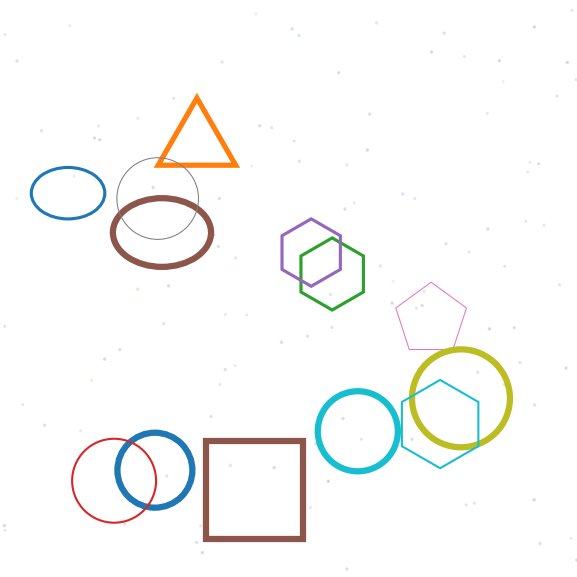[{"shape": "circle", "thickness": 3, "radius": 0.32, "center": [0.268, 0.185]}, {"shape": "oval", "thickness": 1.5, "radius": 0.32, "center": [0.118, 0.665]}, {"shape": "triangle", "thickness": 2.5, "radius": 0.39, "center": [0.341, 0.752]}, {"shape": "hexagon", "thickness": 1.5, "radius": 0.31, "center": [0.575, 0.525]}, {"shape": "circle", "thickness": 1, "radius": 0.36, "center": [0.198, 0.167]}, {"shape": "hexagon", "thickness": 1.5, "radius": 0.29, "center": [0.539, 0.562]}, {"shape": "oval", "thickness": 3, "radius": 0.42, "center": [0.28, 0.596]}, {"shape": "square", "thickness": 3, "radius": 0.42, "center": [0.441, 0.151]}, {"shape": "pentagon", "thickness": 0.5, "radius": 0.32, "center": [0.747, 0.446]}, {"shape": "circle", "thickness": 0.5, "radius": 0.35, "center": [0.273, 0.655]}, {"shape": "circle", "thickness": 3, "radius": 0.42, "center": [0.798, 0.309]}, {"shape": "circle", "thickness": 3, "radius": 0.35, "center": [0.62, 0.252]}, {"shape": "hexagon", "thickness": 1, "radius": 0.38, "center": [0.762, 0.265]}]